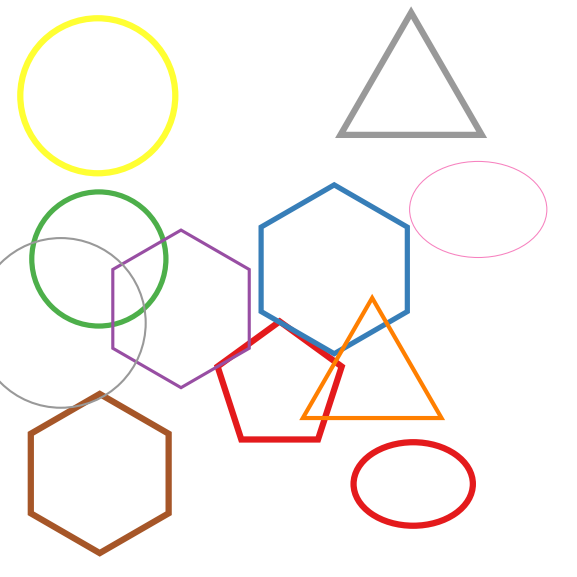[{"shape": "pentagon", "thickness": 3, "radius": 0.56, "center": [0.484, 0.33]}, {"shape": "oval", "thickness": 3, "radius": 0.52, "center": [0.716, 0.161]}, {"shape": "hexagon", "thickness": 2.5, "radius": 0.73, "center": [0.579, 0.533]}, {"shape": "circle", "thickness": 2.5, "radius": 0.58, "center": [0.171, 0.551]}, {"shape": "hexagon", "thickness": 1.5, "radius": 0.68, "center": [0.313, 0.464]}, {"shape": "triangle", "thickness": 2, "radius": 0.69, "center": [0.644, 0.345]}, {"shape": "circle", "thickness": 3, "radius": 0.67, "center": [0.169, 0.833]}, {"shape": "hexagon", "thickness": 3, "radius": 0.69, "center": [0.173, 0.179]}, {"shape": "oval", "thickness": 0.5, "radius": 0.59, "center": [0.828, 0.636]}, {"shape": "triangle", "thickness": 3, "radius": 0.71, "center": [0.712, 0.836]}, {"shape": "circle", "thickness": 1, "radius": 0.73, "center": [0.105, 0.44]}]